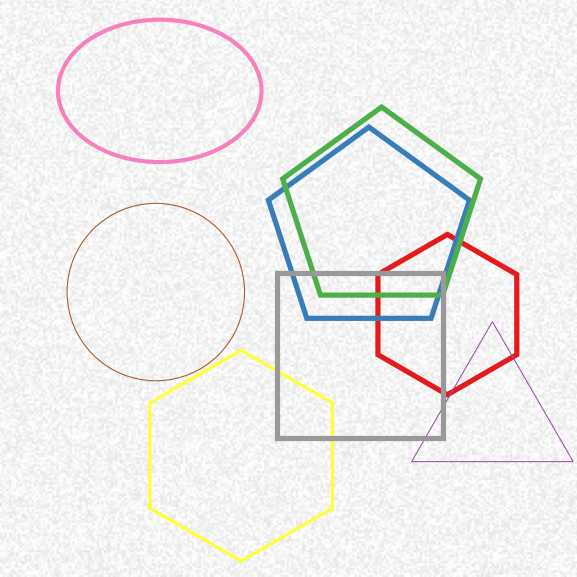[{"shape": "hexagon", "thickness": 2.5, "radius": 0.69, "center": [0.775, 0.454]}, {"shape": "pentagon", "thickness": 2.5, "radius": 0.92, "center": [0.639, 0.596]}, {"shape": "pentagon", "thickness": 2.5, "radius": 0.9, "center": [0.661, 0.634]}, {"shape": "triangle", "thickness": 0.5, "radius": 0.81, "center": [0.853, 0.281]}, {"shape": "hexagon", "thickness": 1.5, "radius": 0.91, "center": [0.418, 0.21]}, {"shape": "circle", "thickness": 0.5, "radius": 0.77, "center": [0.27, 0.493]}, {"shape": "oval", "thickness": 2, "radius": 0.88, "center": [0.277, 0.842]}, {"shape": "square", "thickness": 2.5, "radius": 0.72, "center": [0.623, 0.383]}]